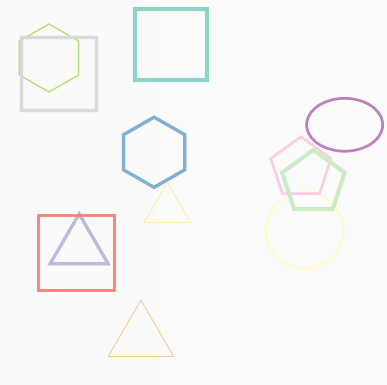[{"shape": "square", "thickness": 3, "radius": 0.46, "center": [0.441, 0.885]}, {"shape": "circle", "thickness": 1, "radius": 0.5, "center": [0.787, 0.402]}, {"shape": "triangle", "thickness": 2.5, "radius": 0.43, "center": [0.204, 0.358]}, {"shape": "square", "thickness": 2, "radius": 0.49, "center": [0.197, 0.343]}, {"shape": "hexagon", "thickness": 2.5, "radius": 0.46, "center": [0.398, 0.605]}, {"shape": "triangle", "thickness": 0.5, "radius": 0.49, "center": [0.364, 0.123]}, {"shape": "hexagon", "thickness": 1, "radius": 0.44, "center": [0.126, 0.849]}, {"shape": "pentagon", "thickness": 2, "radius": 0.41, "center": [0.777, 0.563]}, {"shape": "square", "thickness": 2.5, "radius": 0.48, "center": [0.151, 0.809]}, {"shape": "oval", "thickness": 2, "radius": 0.49, "center": [0.889, 0.676]}, {"shape": "pentagon", "thickness": 3, "radius": 0.42, "center": [0.809, 0.526]}, {"shape": "triangle", "thickness": 0.5, "radius": 0.35, "center": [0.432, 0.456]}]